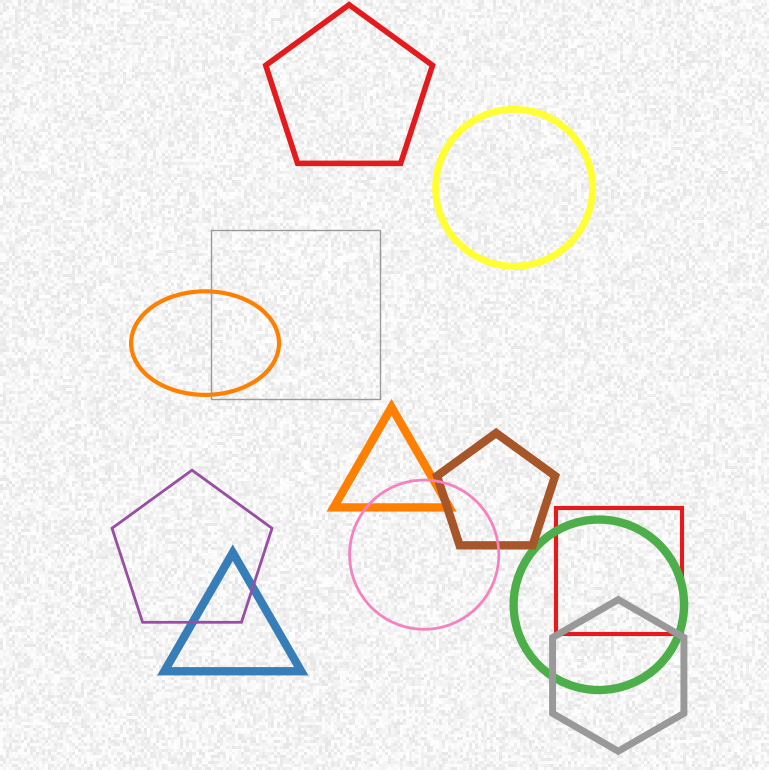[{"shape": "pentagon", "thickness": 2, "radius": 0.57, "center": [0.453, 0.88]}, {"shape": "square", "thickness": 1.5, "radius": 0.41, "center": [0.804, 0.259]}, {"shape": "triangle", "thickness": 3, "radius": 0.51, "center": [0.302, 0.18]}, {"shape": "circle", "thickness": 3, "radius": 0.55, "center": [0.778, 0.215]}, {"shape": "pentagon", "thickness": 1, "radius": 0.55, "center": [0.249, 0.28]}, {"shape": "oval", "thickness": 1.5, "radius": 0.48, "center": [0.266, 0.554]}, {"shape": "triangle", "thickness": 3, "radius": 0.43, "center": [0.508, 0.384]}, {"shape": "circle", "thickness": 2.5, "radius": 0.51, "center": [0.668, 0.756]}, {"shape": "pentagon", "thickness": 3, "radius": 0.4, "center": [0.644, 0.357]}, {"shape": "circle", "thickness": 1, "radius": 0.48, "center": [0.551, 0.28]}, {"shape": "hexagon", "thickness": 2.5, "radius": 0.49, "center": [0.803, 0.123]}, {"shape": "square", "thickness": 0.5, "radius": 0.55, "center": [0.384, 0.592]}]